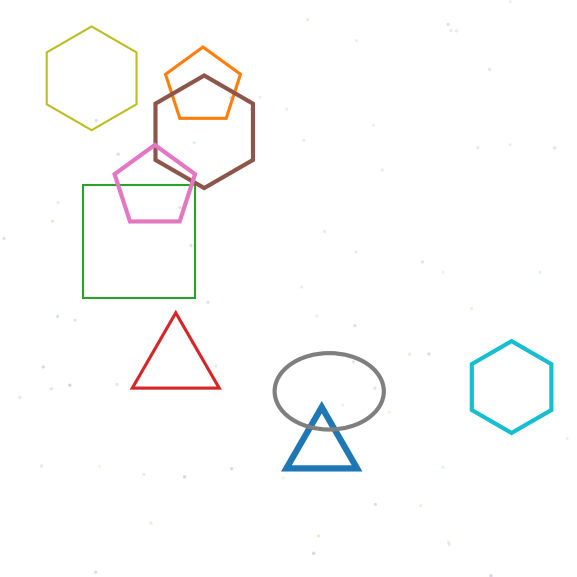[{"shape": "triangle", "thickness": 3, "radius": 0.35, "center": [0.557, 0.223]}, {"shape": "pentagon", "thickness": 1.5, "radius": 0.34, "center": [0.352, 0.849]}, {"shape": "square", "thickness": 1, "radius": 0.49, "center": [0.241, 0.581]}, {"shape": "triangle", "thickness": 1.5, "radius": 0.43, "center": [0.304, 0.371]}, {"shape": "hexagon", "thickness": 2, "radius": 0.49, "center": [0.354, 0.771]}, {"shape": "pentagon", "thickness": 2, "radius": 0.37, "center": [0.268, 0.675]}, {"shape": "oval", "thickness": 2, "radius": 0.47, "center": [0.57, 0.322]}, {"shape": "hexagon", "thickness": 1, "radius": 0.45, "center": [0.159, 0.863]}, {"shape": "hexagon", "thickness": 2, "radius": 0.4, "center": [0.886, 0.329]}]